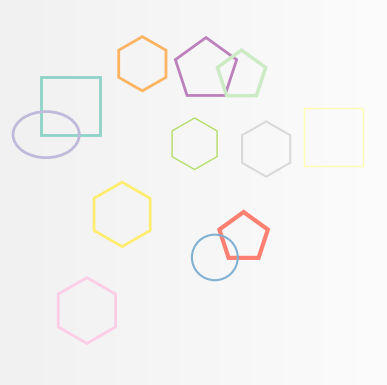[{"shape": "square", "thickness": 2, "radius": 0.38, "center": [0.182, 0.724]}, {"shape": "square", "thickness": 1, "radius": 0.38, "center": [0.86, 0.643]}, {"shape": "oval", "thickness": 2, "radius": 0.43, "center": [0.119, 0.65]}, {"shape": "pentagon", "thickness": 3, "radius": 0.33, "center": [0.629, 0.383]}, {"shape": "circle", "thickness": 1.5, "radius": 0.3, "center": [0.554, 0.331]}, {"shape": "hexagon", "thickness": 2, "radius": 0.35, "center": [0.367, 0.834]}, {"shape": "hexagon", "thickness": 1, "radius": 0.33, "center": [0.502, 0.627]}, {"shape": "hexagon", "thickness": 2, "radius": 0.43, "center": [0.224, 0.193]}, {"shape": "hexagon", "thickness": 1.5, "radius": 0.36, "center": [0.687, 0.613]}, {"shape": "pentagon", "thickness": 2, "radius": 0.42, "center": [0.532, 0.819]}, {"shape": "pentagon", "thickness": 2.5, "radius": 0.33, "center": [0.623, 0.804]}, {"shape": "hexagon", "thickness": 2, "radius": 0.42, "center": [0.315, 0.443]}]